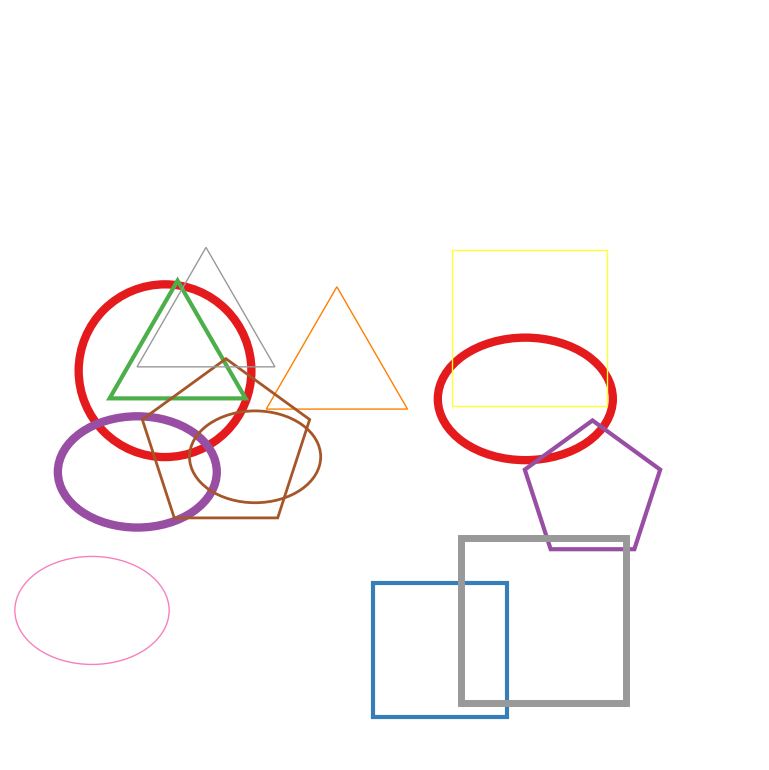[{"shape": "circle", "thickness": 3, "radius": 0.56, "center": [0.214, 0.519]}, {"shape": "oval", "thickness": 3, "radius": 0.57, "center": [0.682, 0.482]}, {"shape": "square", "thickness": 1.5, "radius": 0.43, "center": [0.572, 0.156]}, {"shape": "triangle", "thickness": 1.5, "radius": 0.51, "center": [0.231, 0.534]}, {"shape": "pentagon", "thickness": 1.5, "radius": 0.46, "center": [0.769, 0.362]}, {"shape": "oval", "thickness": 3, "radius": 0.52, "center": [0.178, 0.387]}, {"shape": "triangle", "thickness": 0.5, "radius": 0.53, "center": [0.437, 0.522]}, {"shape": "square", "thickness": 0.5, "radius": 0.5, "center": [0.688, 0.574]}, {"shape": "oval", "thickness": 1, "radius": 0.43, "center": [0.331, 0.407]}, {"shape": "pentagon", "thickness": 1, "radius": 0.57, "center": [0.293, 0.42]}, {"shape": "oval", "thickness": 0.5, "radius": 0.5, "center": [0.119, 0.207]}, {"shape": "triangle", "thickness": 0.5, "radius": 0.52, "center": [0.268, 0.575]}, {"shape": "square", "thickness": 2.5, "radius": 0.54, "center": [0.706, 0.195]}]